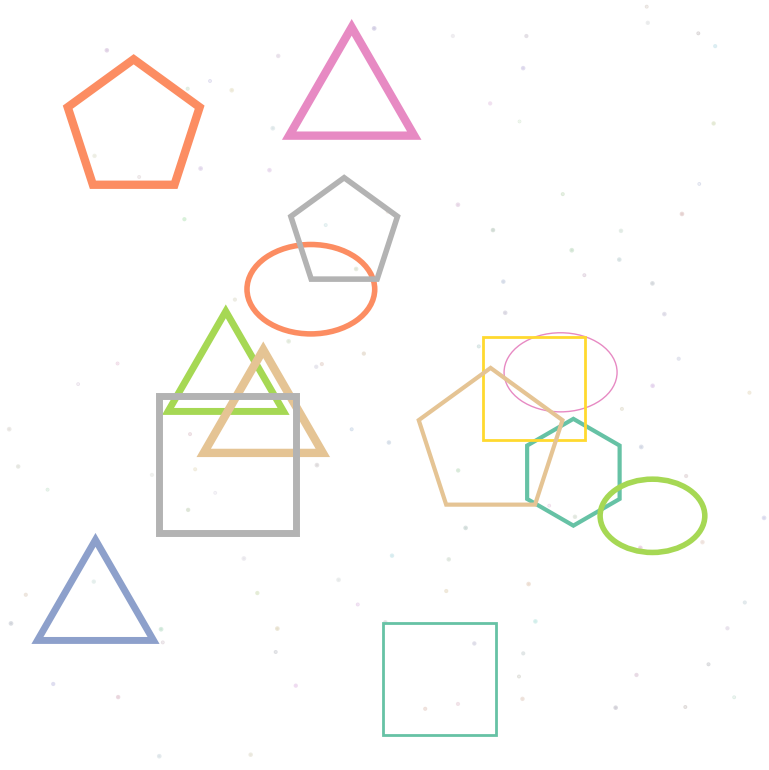[{"shape": "square", "thickness": 1, "radius": 0.37, "center": [0.57, 0.118]}, {"shape": "hexagon", "thickness": 1.5, "radius": 0.35, "center": [0.745, 0.387]}, {"shape": "oval", "thickness": 2, "radius": 0.41, "center": [0.404, 0.624]}, {"shape": "pentagon", "thickness": 3, "radius": 0.45, "center": [0.174, 0.833]}, {"shape": "triangle", "thickness": 2.5, "radius": 0.44, "center": [0.124, 0.212]}, {"shape": "triangle", "thickness": 3, "radius": 0.47, "center": [0.457, 0.871]}, {"shape": "oval", "thickness": 0.5, "radius": 0.37, "center": [0.728, 0.516]}, {"shape": "triangle", "thickness": 2.5, "radius": 0.43, "center": [0.293, 0.509]}, {"shape": "oval", "thickness": 2, "radius": 0.34, "center": [0.847, 0.33]}, {"shape": "square", "thickness": 1, "radius": 0.33, "center": [0.693, 0.496]}, {"shape": "triangle", "thickness": 3, "radius": 0.45, "center": [0.342, 0.456]}, {"shape": "pentagon", "thickness": 1.5, "radius": 0.49, "center": [0.637, 0.424]}, {"shape": "square", "thickness": 2.5, "radius": 0.45, "center": [0.295, 0.396]}, {"shape": "pentagon", "thickness": 2, "radius": 0.36, "center": [0.447, 0.696]}]